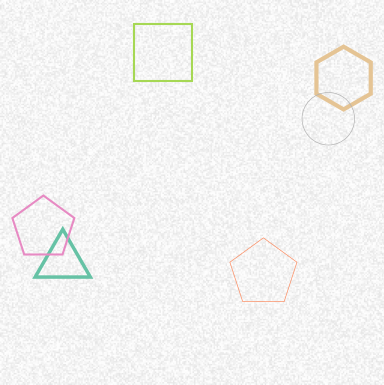[{"shape": "triangle", "thickness": 2.5, "radius": 0.41, "center": [0.163, 0.322]}, {"shape": "pentagon", "thickness": 0.5, "radius": 0.46, "center": [0.684, 0.291]}, {"shape": "pentagon", "thickness": 1.5, "radius": 0.42, "center": [0.113, 0.407]}, {"shape": "square", "thickness": 1.5, "radius": 0.38, "center": [0.424, 0.864]}, {"shape": "hexagon", "thickness": 3, "radius": 0.41, "center": [0.892, 0.797]}, {"shape": "circle", "thickness": 0.5, "radius": 0.34, "center": [0.853, 0.692]}]